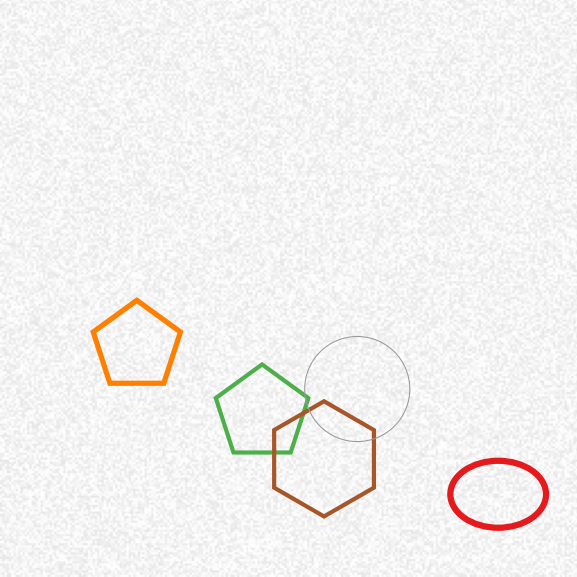[{"shape": "oval", "thickness": 3, "radius": 0.41, "center": [0.863, 0.143]}, {"shape": "pentagon", "thickness": 2, "radius": 0.42, "center": [0.454, 0.284]}, {"shape": "pentagon", "thickness": 2.5, "radius": 0.4, "center": [0.237, 0.4]}, {"shape": "hexagon", "thickness": 2, "radius": 0.5, "center": [0.561, 0.205]}, {"shape": "circle", "thickness": 0.5, "radius": 0.45, "center": [0.619, 0.325]}]